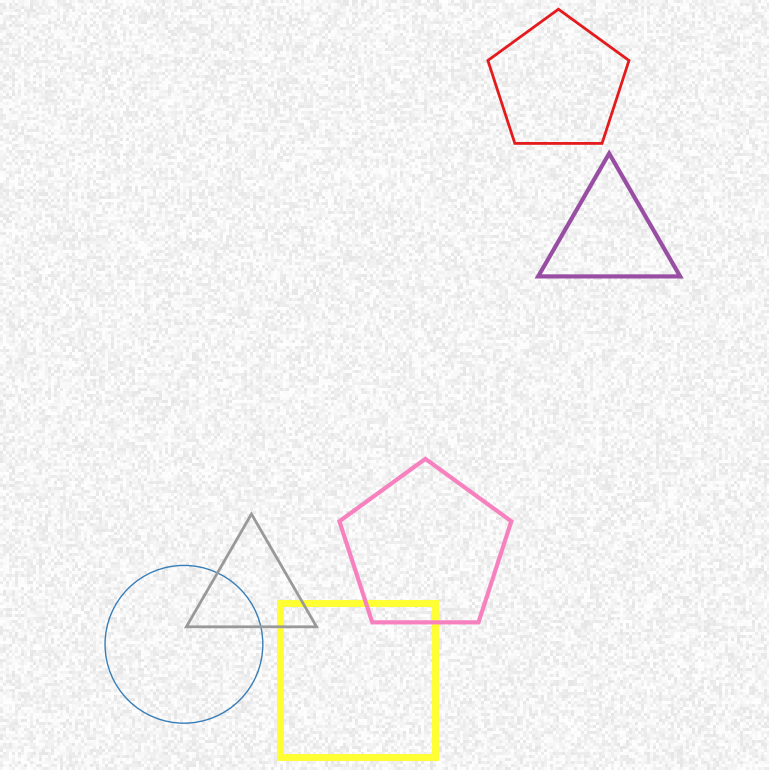[{"shape": "pentagon", "thickness": 1, "radius": 0.48, "center": [0.725, 0.892]}, {"shape": "circle", "thickness": 0.5, "radius": 0.51, "center": [0.239, 0.163]}, {"shape": "triangle", "thickness": 1.5, "radius": 0.53, "center": [0.791, 0.694]}, {"shape": "square", "thickness": 2.5, "radius": 0.5, "center": [0.464, 0.117]}, {"shape": "pentagon", "thickness": 1.5, "radius": 0.59, "center": [0.552, 0.287]}, {"shape": "triangle", "thickness": 1, "radius": 0.49, "center": [0.327, 0.235]}]